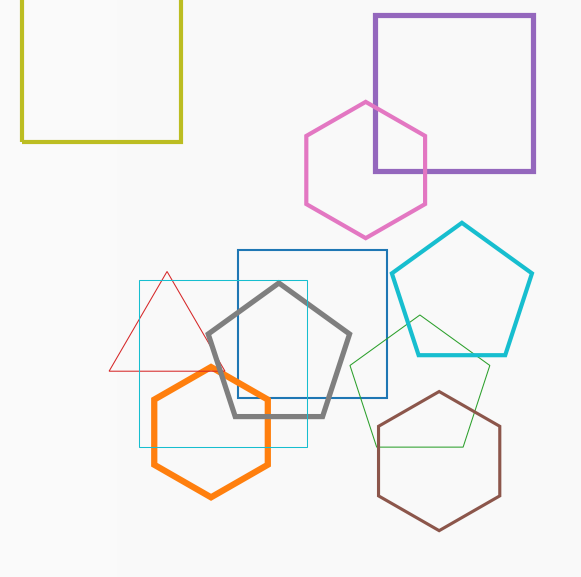[{"shape": "square", "thickness": 1, "radius": 0.64, "center": [0.538, 0.437]}, {"shape": "hexagon", "thickness": 3, "radius": 0.56, "center": [0.363, 0.251]}, {"shape": "pentagon", "thickness": 0.5, "radius": 0.63, "center": [0.722, 0.327]}, {"shape": "triangle", "thickness": 0.5, "radius": 0.58, "center": [0.287, 0.414]}, {"shape": "square", "thickness": 2.5, "radius": 0.68, "center": [0.781, 0.838]}, {"shape": "hexagon", "thickness": 1.5, "radius": 0.6, "center": [0.756, 0.201]}, {"shape": "hexagon", "thickness": 2, "radius": 0.59, "center": [0.629, 0.705]}, {"shape": "pentagon", "thickness": 2.5, "radius": 0.64, "center": [0.48, 0.381]}, {"shape": "square", "thickness": 2, "radius": 0.68, "center": [0.175, 0.891]}, {"shape": "square", "thickness": 0.5, "radius": 0.72, "center": [0.384, 0.369]}, {"shape": "pentagon", "thickness": 2, "radius": 0.63, "center": [0.795, 0.487]}]